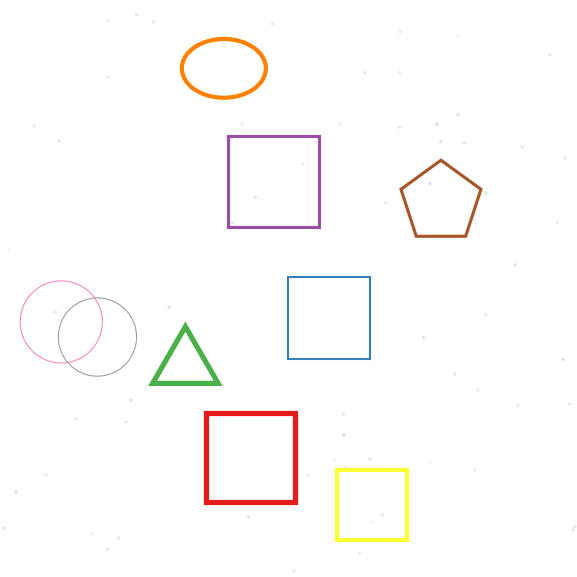[{"shape": "square", "thickness": 2.5, "radius": 0.38, "center": [0.434, 0.207]}, {"shape": "square", "thickness": 1, "radius": 0.35, "center": [0.57, 0.448]}, {"shape": "triangle", "thickness": 2.5, "radius": 0.33, "center": [0.321, 0.368]}, {"shape": "square", "thickness": 1.5, "radius": 0.39, "center": [0.473, 0.684]}, {"shape": "oval", "thickness": 2, "radius": 0.36, "center": [0.388, 0.881]}, {"shape": "square", "thickness": 2, "radius": 0.3, "center": [0.644, 0.125]}, {"shape": "pentagon", "thickness": 1.5, "radius": 0.36, "center": [0.764, 0.649]}, {"shape": "circle", "thickness": 0.5, "radius": 0.36, "center": [0.106, 0.442]}, {"shape": "circle", "thickness": 0.5, "radius": 0.34, "center": [0.169, 0.416]}]